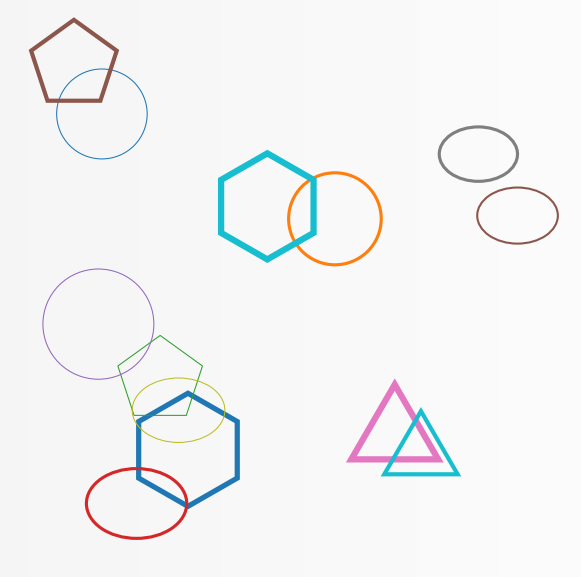[{"shape": "circle", "thickness": 0.5, "radius": 0.39, "center": [0.175, 0.802]}, {"shape": "hexagon", "thickness": 2.5, "radius": 0.49, "center": [0.323, 0.22]}, {"shape": "circle", "thickness": 1.5, "radius": 0.4, "center": [0.576, 0.62]}, {"shape": "pentagon", "thickness": 0.5, "radius": 0.38, "center": [0.276, 0.342]}, {"shape": "oval", "thickness": 1.5, "radius": 0.43, "center": [0.235, 0.127]}, {"shape": "circle", "thickness": 0.5, "radius": 0.48, "center": [0.169, 0.438]}, {"shape": "oval", "thickness": 1, "radius": 0.35, "center": [0.89, 0.626]}, {"shape": "pentagon", "thickness": 2, "radius": 0.39, "center": [0.127, 0.887]}, {"shape": "triangle", "thickness": 3, "radius": 0.43, "center": [0.679, 0.247]}, {"shape": "oval", "thickness": 1.5, "radius": 0.34, "center": [0.823, 0.732]}, {"shape": "oval", "thickness": 0.5, "radius": 0.4, "center": [0.307, 0.289]}, {"shape": "hexagon", "thickness": 3, "radius": 0.46, "center": [0.46, 0.642]}, {"shape": "triangle", "thickness": 2, "radius": 0.36, "center": [0.724, 0.214]}]